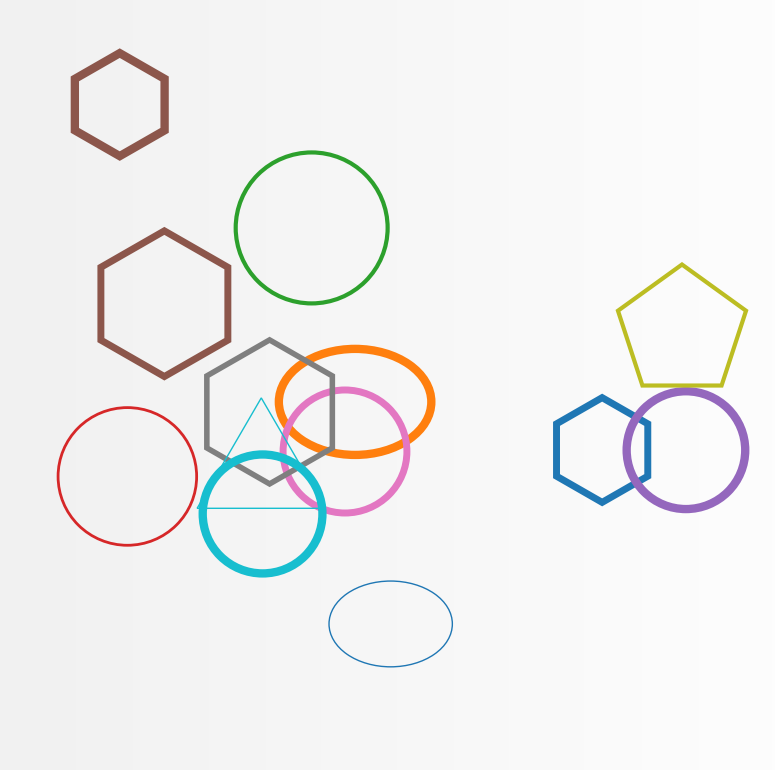[{"shape": "hexagon", "thickness": 2.5, "radius": 0.34, "center": [0.777, 0.416]}, {"shape": "oval", "thickness": 0.5, "radius": 0.4, "center": [0.504, 0.19]}, {"shape": "oval", "thickness": 3, "radius": 0.49, "center": [0.458, 0.478]}, {"shape": "circle", "thickness": 1.5, "radius": 0.49, "center": [0.402, 0.704]}, {"shape": "circle", "thickness": 1, "radius": 0.45, "center": [0.164, 0.381]}, {"shape": "circle", "thickness": 3, "radius": 0.38, "center": [0.885, 0.415]}, {"shape": "hexagon", "thickness": 2.5, "radius": 0.47, "center": [0.212, 0.606]}, {"shape": "hexagon", "thickness": 3, "radius": 0.33, "center": [0.154, 0.864]}, {"shape": "circle", "thickness": 2.5, "radius": 0.4, "center": [0.445, 0.414]}, {"shape": "hexagon", "thickness": 2, "radius": 0.47, "center": [0.348, 0.465]}, {"shape": "pentagon", "thickness": 1.5, "radius": 0.43, "center": [0.88, 0.57]}, {"shape": "circle", "thickness": 3, "radius": 0.39, "center": [0.339, 0.333]}, {"shape": "triangle", "thickness": 0.5, "radius": 0.48, "center": [0.337, 0.388]}]